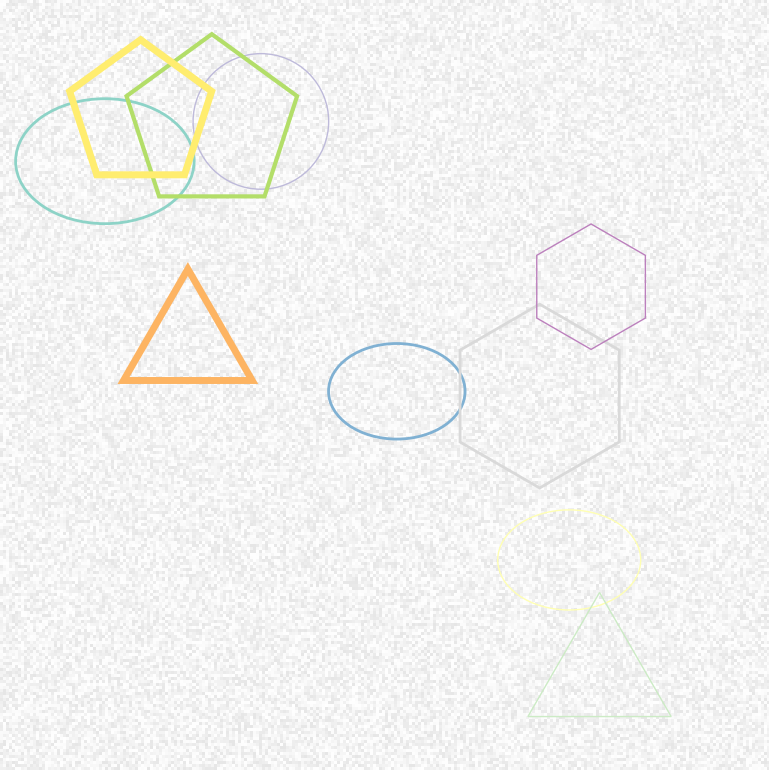[{"shape": "oval", "thickness": 1, "radius": 0.58, "center": [0.136, 0.791]}, {"shape": "oval", "thickness": 0.5, "radius": 0.46, "center": [0.739, 0.273]}, {"shape": "circle", "thickness": 0.5, "radius": 0.44, "center": [0.339, 0.842]}, {"shape": "oval", "thickness": 1, "radius": 0.44, "center": [0.515, 0.492]}, {"shape": "triangle", "thickness": 2.5, "radius": 0.48, "center": [0.244, 0.554]}, {"shape": "pentagon", "thickness": 1.5, "radius": 0.58, "center": [0.275, 0.839]}, {"shape": "hexagon", "thickness": 1, "radius": 0.6, "center": [0.701, 0.486]}, {"shape": "hexagon", "thickness": 0.5, "radius": 0.41, "center": [0.768, 0.628]}, {"shape": "triangle", "thickness": 0.5, "radius": 0.54, "center": [0.779, 0.123]}, {"shape": "pentagon", "thickness": 2.5, "radius": 0.48, "center": [0.183, 0.851]}]